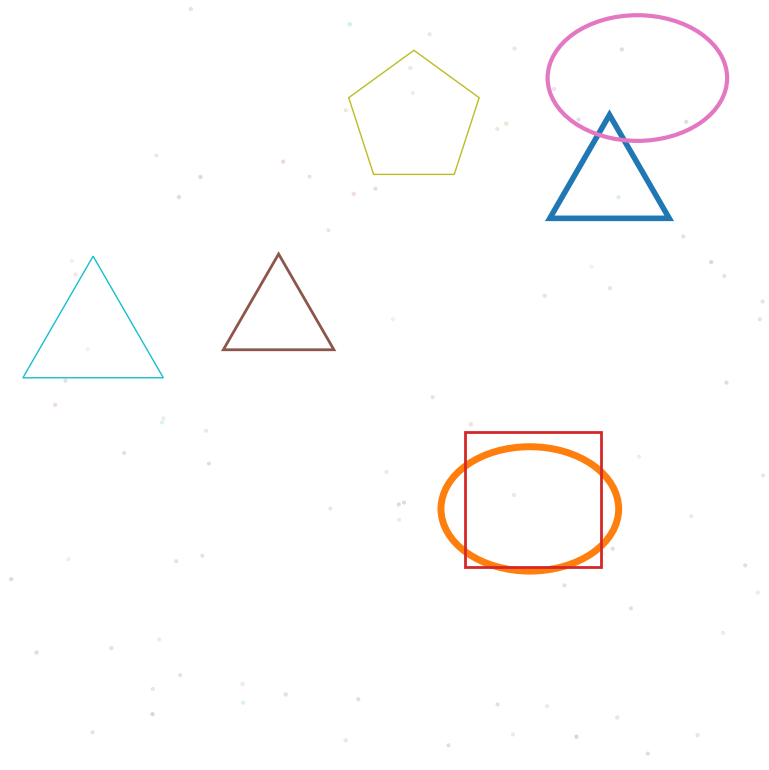[{"shape": "triangle", "thickness": 2, "radius": 0.45, "center": [0.792, 0.761]}, {"shape": "oval", "thickness": 2.5, "radius": 0.58, "center": [0.688, 0.339]}, {"shape": "square", "thickness": 1, "radius": 0.44, "center": [0.692, 0.352]}, {"shape": "triangle", "thickness": 1, "radius": 0.41, "center": [0.362, 0.587]}, {"shape": "oval", "thickness": 1.5, "radius": 0.58, "center": [0.828, 0.899]}, {"shape": "pentagon", "thickness": 0.5, "radius": 0.45, "center": [0.538, 0.846]}, {"shape": "triangle", "thickness": 0.5, "radius": 0.53, "center": [0.121, 0.562]}]